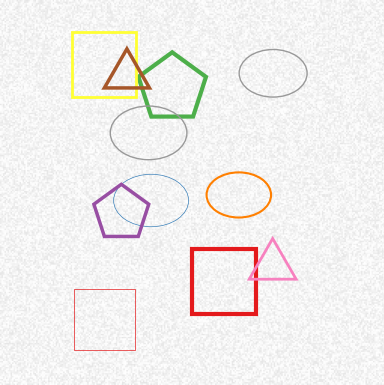[{"shape": "square", "thickness": 3, "radius": 0.42, "center": [0.582, 0.27]}, {"shape": "square", "thickness": 0.5, "radius": 0.39, "center": [0.271, 0.17]}, {"shape": "oval", "thickness": 0.5, "radius": 0.49, "center": [0.393, 0.479]}, {"shape": "pentagon", "thickness": 3, "radius": 0.46, "center": [0.447, 0.772]}, {"shape": "pentagon", "thickness": 2.5, "radius": 0.37, "center": [0.315, 0.446]}, {"shape": "oval", "thickness": 1.5, "radius": 0.42, "center": [0.62, 0.494]}, {"shape": "square", "thickness": 2, "radius": 0.42, "center": [0.27, 0.832]}, {"shape": "triangle", "thickness": 2.5, "radius": 0.34, "center": [0.33, 0.805]}, {"shape": "triangle", "thickness": 2, "radius": 0.35, "center": [0.708, 0.31]}, {"shape": "oval", "thickness": 1, "radius": 0.5, "center": [0.386, 0.655]}, {"shape": "oval", "thickness": 1, "radius": 0.44, "center": [0.709, 0.81]}]